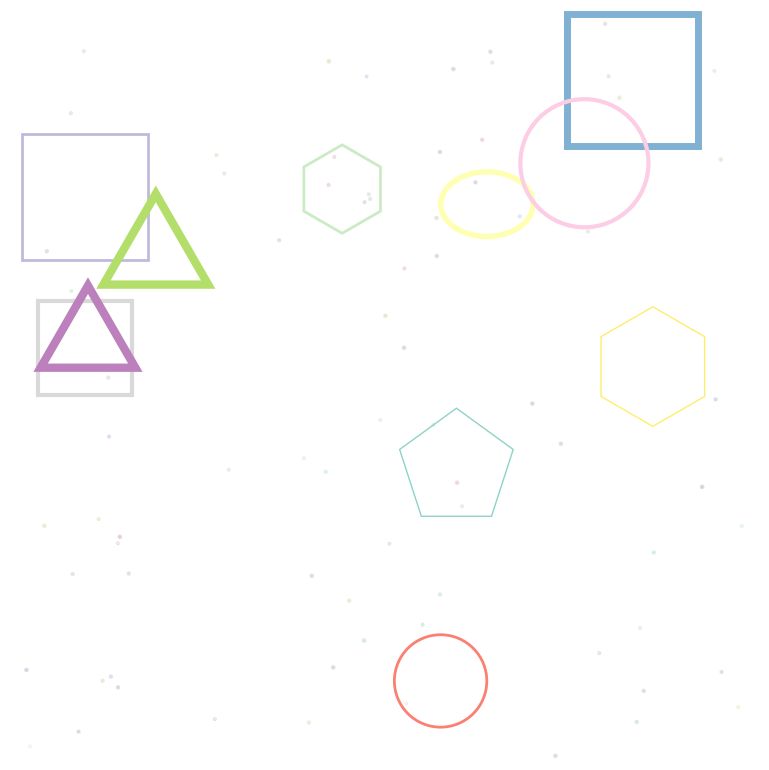[{"shape": "pentagon", "thickness": 0.5, "radius": 0.39, "center": [0.593, 0.392]}, {"shape": "oval", "thickness": 2, "radius": 0.3, "center": [0.632, 0.735]}, {"shape": "square", "thickness": 1, "radius": 0.41, "center": [0.11, 0.744]}, {"shape": "circle", "thickness": 1, "radius": 0.3, "center": [0.572, 0.116]}, {"shape": "square", "thickness": 2.5, "radius": 0.43, "center": [0.822, 0.896]}, {"shape": "triangle", "thickness": 3, "radius": 0.39, "center": [0.202, 0.67]}, {"shape": "circle", "thickness": 1.5, "radius": 0.42, "center": [0.759, 0.788]}, {"shape": "square", "thickness": 1.5, "radius": 0.3, "center": [0.111, 0.548]}, {"shape": "triangle", "thickness": 3, "radius": 0.36, "center": [0.114, 0.558]}, {"shape": "hexagon", "thickness": 1, "radius": 0.29, "center": [0.444, 0.754]}, {"shape": "hexagon", "thickness": 0.5, "radius": 0.39, "center": [0.848, 0.524]}]